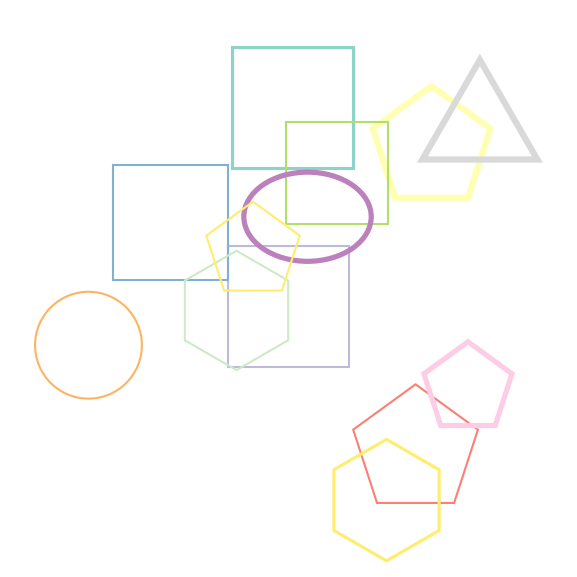[{"shape": "square", "thickness": 1.5, "radius": 0.52, "center": [0.507, 0.812]}, {"shape": "pentagon", "thickness": 3, "radius": 0.54, "center": [0.747, 0.743]}, {"shape": "square", "thickness": 1, "radius": 0.52, "center": [0.5, 0.468]}, {"shape": "pentagon", "thickness": 1, "radius": 0.57, "center": [0.72, 0.22]}, {"shape": "square", "thickness": 1, "radius": 0.5, "center": [0.295, 0.614]}, {"shape": "circle", "thickness": 1, "radius": 0.46, "center": [0.153, 0.401]}, {"shape": "square", "thickness": 1, "radius": 0.44, "center": [0.584, 0.7]}, {"shape": "pentagon", "thickness": 2.5, "radius": 0.4, "center": [0.81, 0.327]}, {"shape": "triangle", "thickness": 3, "radius": 0.57, "center": [0.831, 0.78]}, {"shape": "oval", "thickness": 2.5, "radius": 0.55, "center": [0.533, 0.624]}, {"shape": "hexagon", "thickness": 1, "radius": 0.52, "center": [0.41, 0.462]}, {"shape": "pentagon", "thickness": 1, "radius": 0.43, "center": [0.438, 0.565]}, {"shape": "hexagon", "thickness": 1.5, "radius": 0.53, "center": [0.669, 0.133]}]